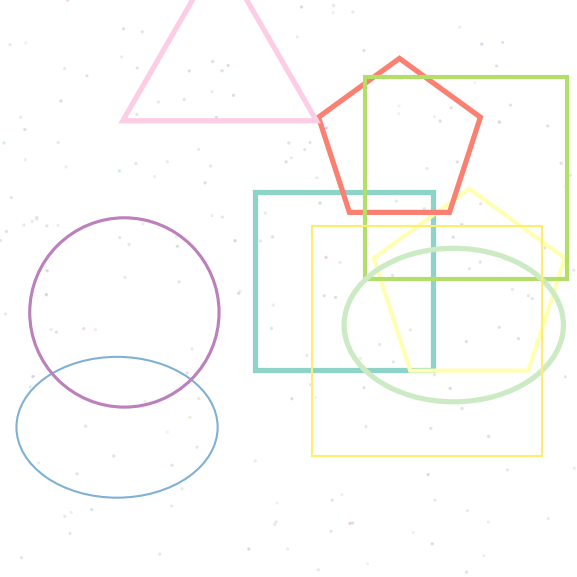[{"shape": "square", "thickness": 2.5, "radius": 0.77, "center": [0.596, 0.512]}, {"shape": "pentagon", "thickness": 2, "radius": 0.87, "center": [0.813, 0.498]}, {"shape": "pentagon", "thickness": 2.5, "radius": 0.74, "center": [0.692, 0.751]}, {"shape": "oval", "thickness": 1, "radius": 0.87, "center": [0.203, 0.259]}, {"shape": "square", "thickness": 2, "radius": 0.87, "center": [0.807, 0.691]}, {"shape": "triangle", "thickness": 2.5, "radius": 0.97, "center": [0.38, 0.887]}, {"shape": "circle", "thickness": 1.5, "radius": 0.82, "center": [0.215, 0.458]}, {"shape": "oval", "thickness": 2.5, "radius": 0.95, "center": [0.786, 0.436]}, {"shape": "square", "thickness": 1, "radius": 1.0, "center": [0.74, 0.409]}]